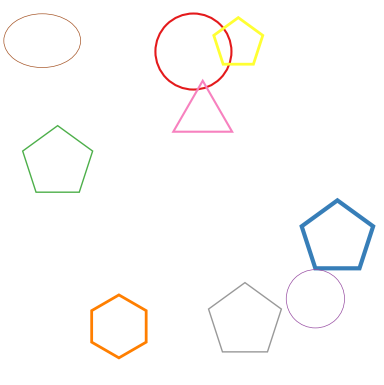[{"shape": "circle", "thickness": 1.5, "radius": 0.49, "center": [0.502, 0.866]}, {"shape": "pentagon", "thickness": 3, "radius": 0.49, "center": [0.876, 0.382]}, {"shape": "pentagon", "thickness": 1, "radius": 0.48, "center": [0.15, 0.578]}, {"shape": "circle", "thickness": 0.5, "radius": 0.38, "center": [0.819, 0.224]}, {"shape": "hexagon", "thickness": 2, "radius": 0.41, "center": [0.309, 0.152]}, {"shape": "pentagon", "thickness": 2, "radius": 0.33, "center": [0.619, 0.887]}, {"shape": "oval", "thickness": 0.5, "radius": 0.5, "center": [0.11, 0.894]}, {"shape": "triangle", "thickness": 1.5, "radius": 0.44, "center": [0.527, 0.702]}, {"shape": "pentagon", "thickness": 1, "radius": 0.5, "center": [0.636, 0.166]}]